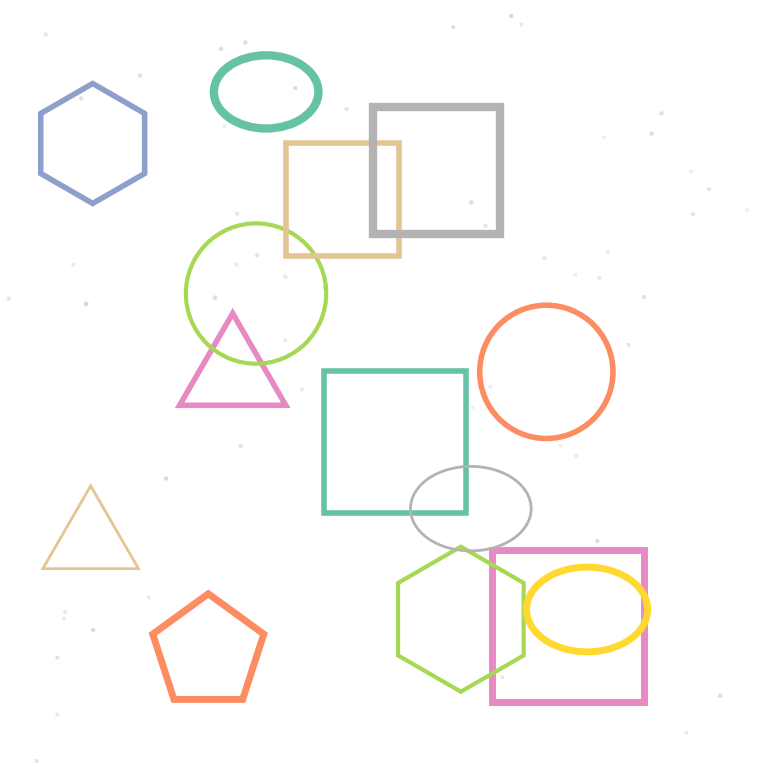[{"shape": "oval", "thickness": 3, "radius": 0.34, "center": [0.346, 0.881]}, {"shape": "square", "thickness": 2, "radius": 0.46, "center": [0.513, 0.426]}, {"shape": "pentagon", "thickness": 2.5, "radius": 0.38, "center": [0.271, 0.153]}, {"shape": "circle", "thickness": 2, "radius": 0.43, "center": [0.71, 0.517]}, {"shape": "hexagon", "thickness": 2, "radius": 0.39, "center": [0.12, 0.814]}, {"shape": "square", "thickness": 2.5, "radius": 0.49, "center": [0.738, 0.187]}, {"shape": "triangle", "thickness": 2, "radius": 0.4, "center": [0.302, 0.513]}, {"shape": "hexagon", "thickness": 1.5, "radius": 0.47, "center": [0.599, 0.196]}, {"shape": "circle", "thickness": 1.5, "radius": 0.46, "center": [0.333, 0.619]}, {"shape": "oval", "thickness": 2.5, "radius": 0.39, "center": [0.762, 0.208]}, {"shape": "triangle", "thickness": 1, "radius": 0.36, "center": [0.118, 0.297]}, {"shape": "square", "thickness": 2, "radius": 0.37, "center": [0.445, 0.741]}, {"shape": "square", "thickness": 3, "radius": 0.41, "center": [0.566, 0.779]}, {"shape": "oval", "thickness": 1, "radius": 0.39, "center": [0.611, 0.339]}]